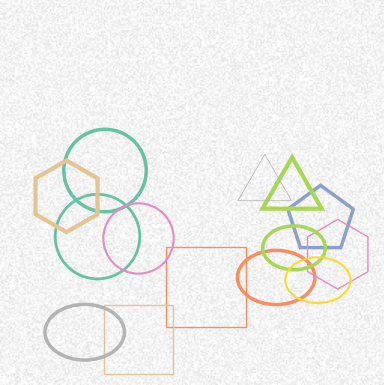[{"shape": "circle", "thickness": 2.5, "radius": 0.54, "center": [0.273, 0.557]}, {"shape": "circle", "thickness": 2, "radius": 0.55, "center": [0.253, 0.385]}, {"shape": "oval", "thickness": 2.5, "radius": 0.5, "center": [0.717, 0.279]}, {"shape": "square", "thickness": 1, "radius": 0.52, "center": [0.535, 0.254]}, {"shape": "pentagon", "thickness": 2.5, "radius": 0.45, "center": [0.833, 0.429]}, {"shape": "hexagon", "thickness": 1, "radius": 0.45, "center": [0.877, 0.34]}, {"shape": "circle", "thickness": 1.5, "radius": 0.46, "center": [0.36, 0.381]}, {"shape": "triangle", "thickness": 3, "radius": 0.44, "center": [0.759, 0.502]}, {"shape": "oval", "thickness": 2.5, "radius": 0.41, "center": [0.764, 0.356]}, {"shape": "oval", "thickness": 1.5, "radius": 0.42, "center": [0.826, 0.272]}, {"shape": "hexagon", "thickness": 3, "radius": 0.47, "center": [0.173, 0.49]}, {"shape": "square", "thickness": 1, "radius": 0.45, "center": [0.36, 0.118]}, {"shape": "triangle", "thickness": 0.5, "radius": 0.4, "center": [0.688, 0.519]}, {"shape": "oval", "thickness": 2.5, "radius": 0.52, "center": [0.22, 0.137]}]